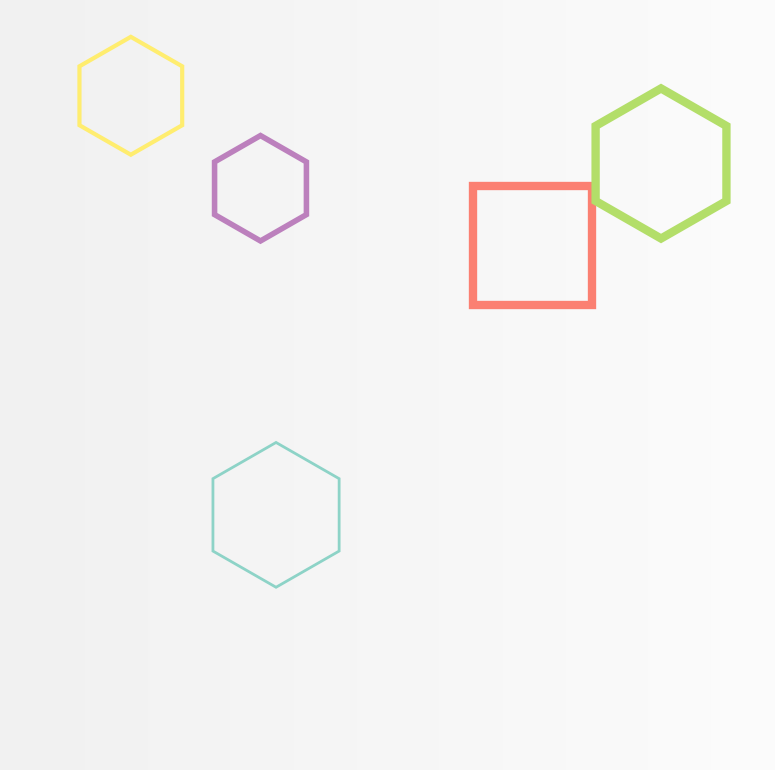[{"shape": "hexagon", "thickness": 1, "radius": 0.47, "center": [0.356, 0.331]}, {"shape": "square", "thickness": 3, "radius": 0.39, "center": [0.687, 0.681]}, {"shape": "hexagon", "thickness": 3, "radius": 0.49, "center": [0.853, 0.788]}, {"shape": "hexagon", "thickness": 2, "radius": 0.34, "center": [0.336, 0.756]}, {"shape": "hexagon", "thickness": 1.5, "radius": 0.38, "center": [0.169, 0.876]}]